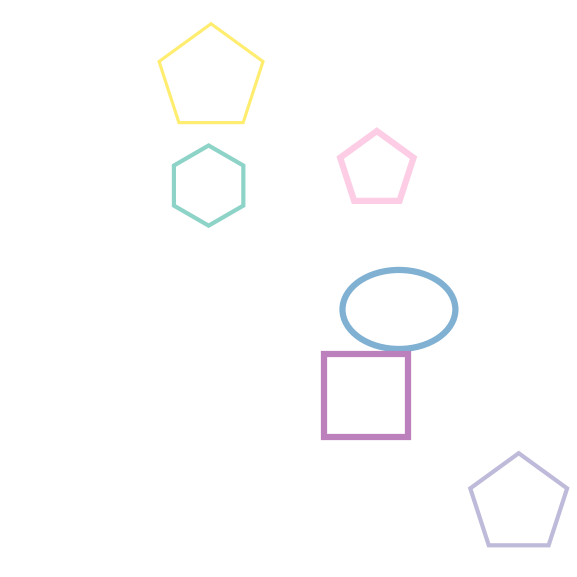[{"shape": "hexagon", "thickness": 2, "radius": 0.35, "center": [0.361, 0.678]}, {"shape": "pentagon", "thickness": 2, "radius": 0.44, "center": [0.898, 0.126]}, {"shape": "oval", "thickness": 3, "radius": 0.49, "center": [0.691, 0.463]}, {"shape": "pentagon", "thickness": 3, "radius": 0.33, "center": [0.653, 0.705]}, {"shape": "square", "thickness": 3, "radius": 0.36, "center": [0.634, 0.314]}, {"shape": "pentagon", "thickness": 1.5, "radius": 0.47, "center": [0.365, 0.863]}]